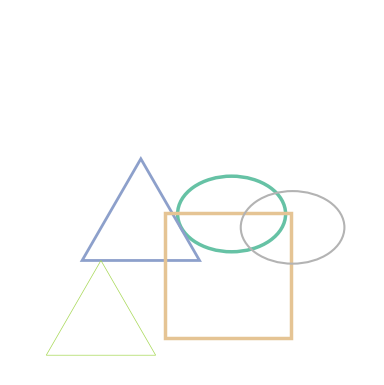[{"shape": "oval", "thickness": 2.5, "radius": 0.7, "center": [0.602, 0.444]}, {"shape": "triangle", "thickness": 2, "radius": 0.88, "center": [0.366, 0.411]}, {"shape": "triangle", "thickness": 0.5, "radius": 0.82, "center": [0.262, 0.159]}, {"shape": "square", "thickness": 2.5, "radius": 0.81, "center": [0.592, 0.285]}, {"shape": "oval", "thickness": 1.5, "radius": 0.67, "center": [0.76, 0.409]}]